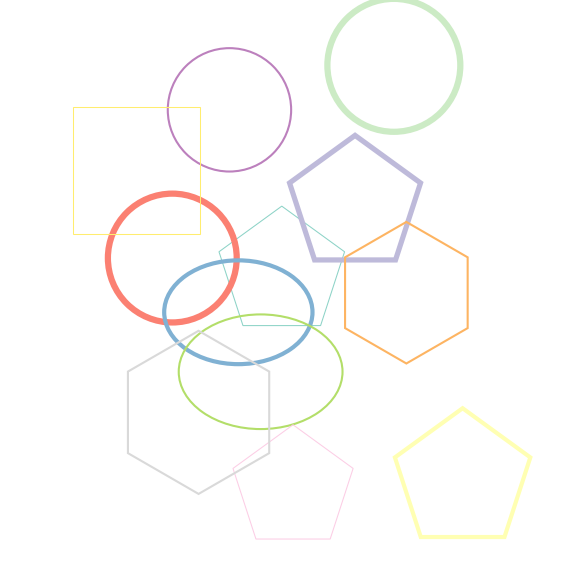[{"shape": "pentagon", "thickness": 0.5, "radius": 0.57, "center": [0.488, 0.528]}, {"shape": "pentagon", "thickness": 2, "radius": 0.62, "center": [0.801, 0.169]}, {"shape": "pentagon", "thickness": 2.5, "radius": 0.6, "center": [0.615, 0.645]}, {"shape": "circle", "thickness": 3, "radius": 0.56, "center": [0.298, 0.552]}, {"shape": "oval", "thickness": 2, "radius": 0.64, "center": [0.413, 0.458]}, {"shape": "hexagon", "thickness": 1, "radius": 0.61, "center": [0.704, 0.492]}, {"shape": "oval", "thickness": 1, "radius": 0.71, "center": [0.451, 0.355]}, {"shape": "pentagon", "thickness": 0.5, "radius": 0.55, "center": [0.507, 0.154]}, {"shape": "hexagon", "thickness": 1, "radius": 0.71, "center": [0.344, 0.285]}, {"shape": "circle", "thickness": 1, "radius": 0.53, "center": [0.397, 0.809]}, {"shape": "circle", "thickness": 3, "radius": 0.58, "center": [0.682, 0.886]}, {"shape": "square", "thickness": 0.5, "radius": 0.55, "center": [0.236, 0.703]}]